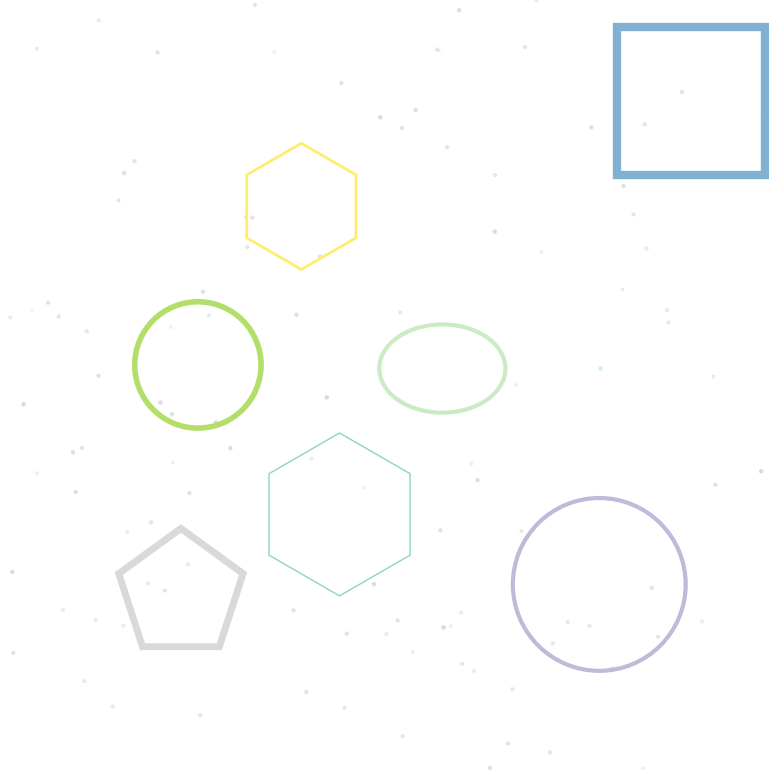[{"shape": "hexagon", "thickness": 0.5, "radius": 0.53, "center": [0.441, 0.332]}, {"shape": "circle", "thickness": 1.5, "radius": 0.56, "center": [0.778, 0.241]}, {"shape": "square", "thickness": 3, "radius": 0.48, "center": [0.897, 0.869]}, {"shape": "circle", "thickness": 2, "radius": 0.41, "center": [0.257, 0.526]}, {"shape": "pentagon", "thickness": 2.5, "radius": 0.42, "center": [0.235, 0.229]}, {"shape": "oval", "thickness": 1.5, "radius": 0.41, "center": [0.574, 0.521]}, {"shape": "hexagon", "thickness": 1, "radius": 0.41, "center": [0.391, 0.732]}]